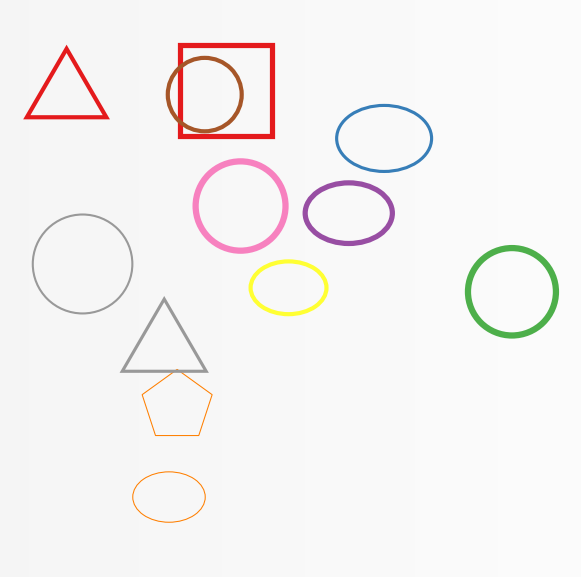[{"shape": "square", "thickness": 2.5, "radius": 0.4, "center": [0.388, 0.842]}, {"shape": "triangle", "thickness": 2, "radius": 0.39, "center": [0.115, 0.836]}, {"shape": "oval", "thickness": 1.5, "radius": 0.41, "center": [0.661, 0.759]}, {"shape": "circle", "thickness": 3, "radius": 0.38, "center": [0.881, 0.494]}, {"shape": "oval", "thickness": 2.5, "radius": 0.37, "center": [0.6, 0.63]}, {"shape": "pentagon", "thickness": 0.5, "radius": 0.32, "center": [0.305, 0.296]}, {"shape": "oval", "thickness": 0.5, "radius": 0.31, "center": [0.291, 0.138]}, {"shape": "oval", "thickness": 2, "radius": 0.33, "center": [0.496, 0.501]}, {"shape": "circle", "thickness": 2, "radius": 0.32, "center": [0.352, 0.835]}, {"shape": "circle", "thickness": 3, "radius": 0.39, "center": [0.414, 0.642]}, {"shape": "triangle", "thickness": 1.5, "radius": 0.42, "center": [0.283, 0.398]}, {"shape": "circle", "thickness": 1, "radius": 0.43, "center": [0.142, 0.542]}]